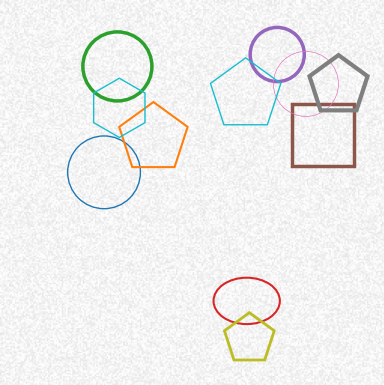[{"shape": "circle", "thickness": 1, "radius": 0.47, "center": [0.27, 0.552]}, {"shape": "pentagon", "thickness": 1.5, "radius": 0.47, "center": [0.399, 0.642]}, {"shape": "circle", "thickness": 2.5, "radius": 0.45, "center": [0.305, 0.827]}, {"shape": "oval", "thickness": 1.5, "radius": 0.43, "center": [0.641, 0.218]}, {"shape": "circle", "thickness": 2.5, "radius": 0.35, "center": [0.72, 0.858]}, {"shape": "square", "thickness": 2.5, "radius": 0.4, "center": [0.838, 0.649]}, {"shape": "circle", "thickness": 0.5, "radius": 0.42, "center": [0.795, 0.782]}, {"shape": "pentagon", "thickness": 3, "radius": 0.4, "center": [0.879, 0.778]}, {"shape": "pentagon", "thickness": 2, "radius": 0.34, "center": [0.648, 0.12]}, {"shape": "pentagon", "thickness": 1, "radius": 0.48, "center": [0.638, 0.754]}, {"shape": "hexagon", "thickness": 1, "radius": 0.38, "center": [0.31, 0.72]}]